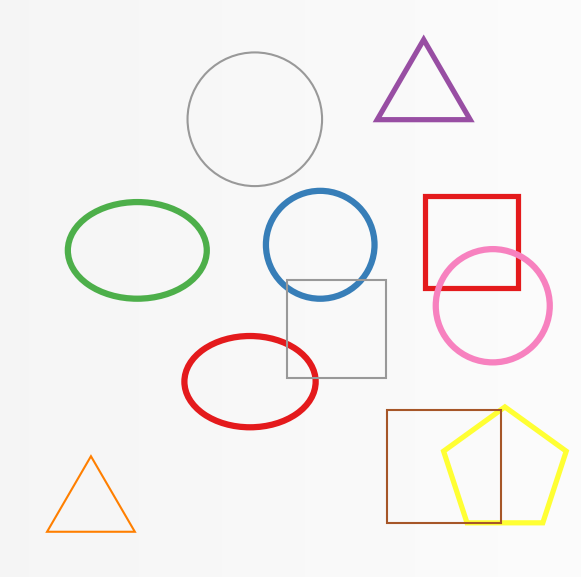[{"shape": "square", "thickness": 2.5, "radius": 0.4, "center": [0.811, 0.58]}, {"shape": "oval", "thickness": 3, "radius": 0.56, "center": [0.43, 0.338]}, {"shape": "circle", "thickness": 3, "radius": 0.47, "center": [0.551, 0.575]}, {"shape": "oval", "thickness": 3, "radius": 0.6, "center": [0.236, 0.566]}, {"shape": "triangle", "thickness": 2.5, "radius": 0.46, "center": [0.729, 0.838]}, {"shape": "triangle", "thickness": 1, "radius": 0.44, "center": [0.156, 0.122]}, {"shape": "pentagon", "thickness": 2.5, "radius": 0.55, "center": [0.869, 0.184]}, {"shape": "square", "thickness": 1, "radius": 0.49, "center": [0.764, 0.192]}, {"shape": "circle", "thickness": 3, "radius": 0.49, "center": [0.848, 0.47]}, {"shape": "square", "thickness": 1, "radius": 0.43, "center": [0.579, 0.43]}, {"shape": "circle", "thickness": 1, "radius": 0.58, "center": [0.438, 0.793]}]